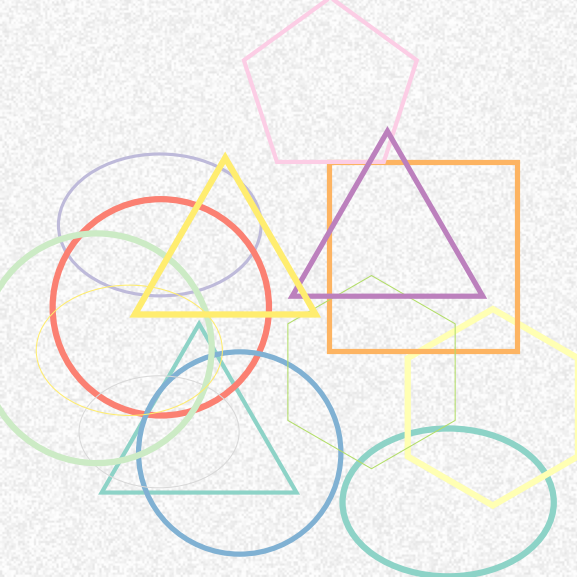[{"shape": "oval", "thickness": 3, "radius": 0.91, "center": [0.776, 0.129]}, {"shape": "triangle", "thickness": 2, "radius": 0.97, "center": [0.345, 0.244]}, {"shape": "hexagon", "thickness": 3, "radius": 0.85, "center": [0.853, 0.294]}, {"shape": "oval", "thickness": 1.5, "radius": 0.88, "center": [0.277, 0.61]}, {"shape": "circle", "thickness": 3, "radius": 0.94, "center": [0.278, 0.467]}, {"shape": "circle", "thickness": 2.5, "radius": 0.88, "center": [0.415, 0.215]}, {"shape": "square", "thickness": 2.5, "radius": 0.81, "center": [0.732, 0.555]}, {"shape": "hexagon", "thickness": 0.5, "radius": 0.84, "center": [0.643, 0.355]}, {"shape": "pentagon", "thickness": 2, "radius": 0.79, "center": [0.572, 0.846]}, {"shape": "oval", "thickness": 0.5, "radius": 0.69, "center": [0.275, 0.251]}, {"shape": "triangle", "thickness": 2.5, "radius": 0.95, "center": [0.671, 0.581]}, {"shape": "circle", "thickness": 3, "radius": 0.99, "center": [0.168, 0.396]}, {"shape": "oval", "thickness": 0.5, "radius": 0.81, "center": [0.224, 0.393]}, {"shape": "triangle", "thickness": 3, "radius": 0.9, "center": [0.39, 0.545]}]